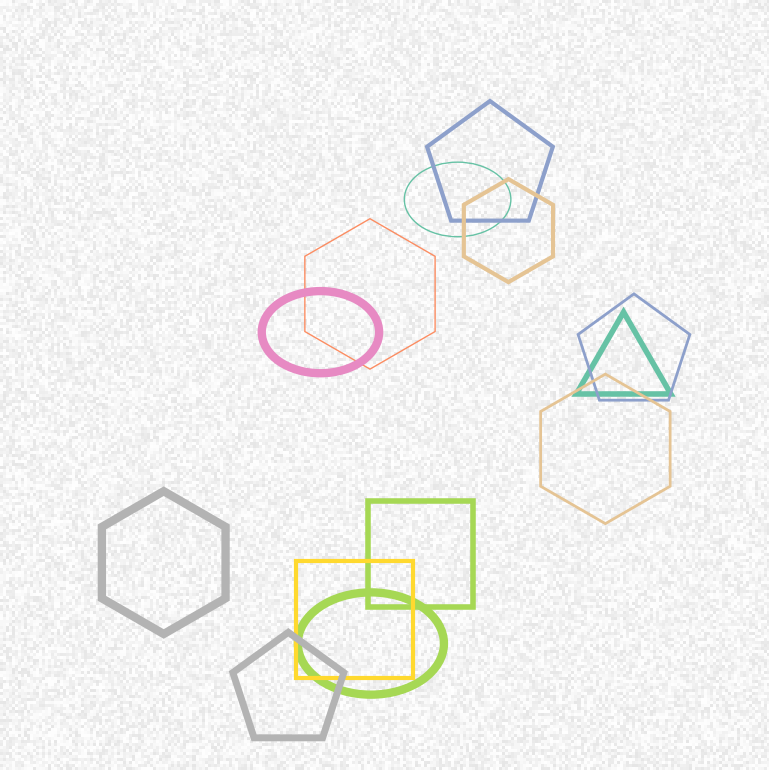[{"shape": "triangle", "thickness": 2, "radius": 0.35, "center": [0.81, 0.524]}, {"shape": "oval", "thickness": 0.5, "radius": 0.35, "center": [0.594, 0.741]}, {"shape": "hexagon", "thickness": 0.5, "radius": 0.49, "center": [0.48, 0.618]}, {"shape": "pentagon", "thickness": 1.5, "radius": 0.43, "center": [0.636, 0.783]}, {"shape": "pentagon", "thickness": 1, "radius": 0.38, "center": [0.823, 0.542]}, {"shape": "oval", "thickness": 3, "radius": 0.38, "center": [0.416, 0.569]}, {"shape": "oval", "thickness": 3, "radius": 0.47, "center": [0.482, 0.164]}, {"shape": "square", "thickness": 2, "radius": 0.34, "center": [0.546, 0.28]}, {"shape": "square", "thickness": 1.5, "radius": 0.38, "center": [0.461, 0.195]}, {"shape": "hexagon", "thickness": 1, "radius": 0.49, "center": [0.786, 0.417]}, {"shape": "hexagon", "thickness": 1.5, "radius": 0.33, "center": [0.66, 0.701]}, {"shape": "hexagon", "thickness": 3, "radius": 0.46, "center": [0.213, 0.269]}, {"shape": "pentagon", "thickness": 2.5, "radius": 0.38, "center": [0.374, 0.103]}]